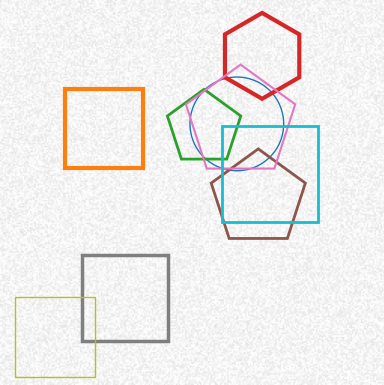[{"shape": "circle", "thickness": 1, "radius": 0.61, "center": [0.615, 0.678]}, {"shape": "square", "thickness": 3, "radius": 0.51, "center": [0.27, 0.665]}, {"shape": "pentagon", "thickness": 2, "radius": 0.5, "center": [0.53, 0.668]}, {"shape": "hexagon", "thickness": 3, "radius": 0.56, "center": [0.681, 0.855]}, {"shape": "pentagon", "thickness": 2, "radius": 0.64, "center": [0.671, 0.485]}, {"shape": "pentagon", "thickness": 1.5, "radius": 0.75, "center": [0.625, 0.683]}, {"shape": "square", "thickness": 2.5, "radius": 0.56, "center": [0.325, 0.226]}, {"shape": "square", "thickness": 1, "radius": 0.52, "center": [0.143, 0.125]}, {"shape": "square", "thickness": 2, "radius": 0.62, "center": [0.701, 0.547]}]